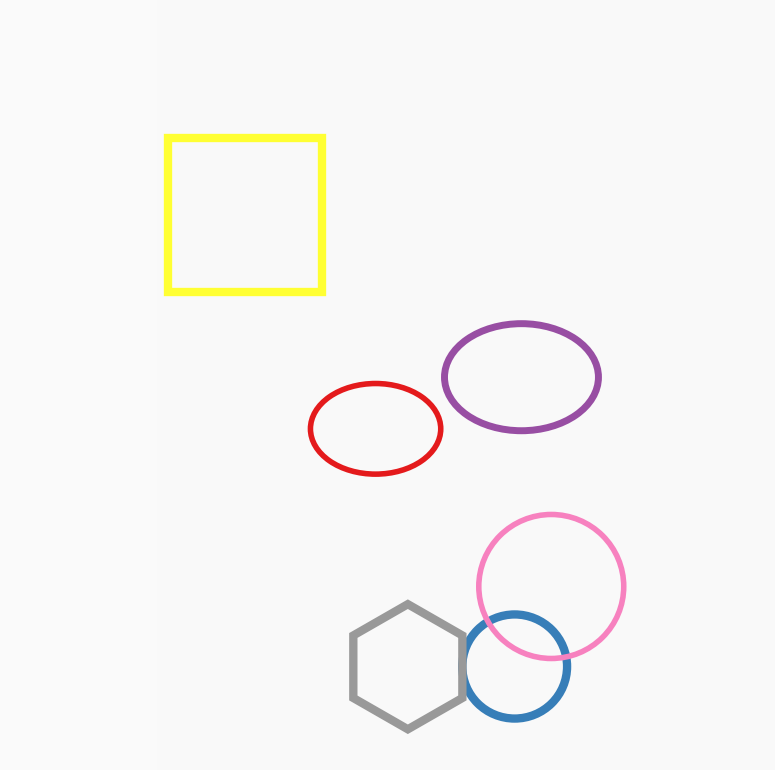[{"shape": "oval", "thickness": 2, "radius": 0.42, "center": [0.485, 0.443]}, {"shape": "circle", "thickness": 3, "radius": 0.34, "center": [0.664, 0.134]}, {"shape": "oval", "thickness": 2.5, "radius": 0.5, "center": [0.673, 0.51]}, {"shape": "square", "thickness": 3, "radius": 0.5, "center": [0.316, 0.721]}, {"shape": "circle", "thickness": 2, "radius": 0.47, "center": [0.711, 0.238]}, {"shape": "hexagon", "thickness": 3, "radius": 0.41, "center": [0.526, 0.134]}]